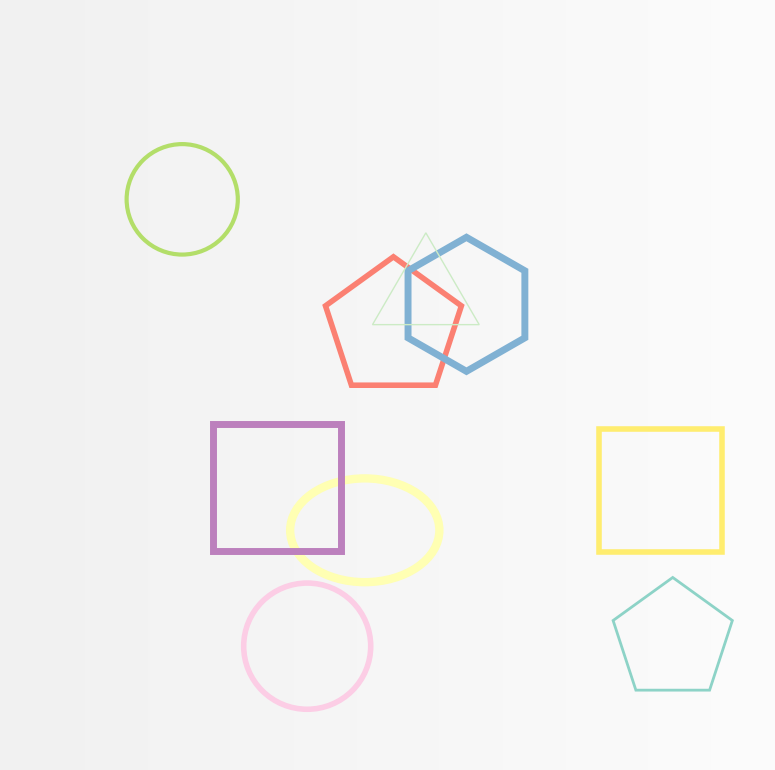[{"shape": "pentagon", "thickness": 1, "radius": 0.4, "center": [0.868, 0.169]}, {"shape": "oval", "thickness": 3, "radius": 0.48, "center": [0.471, 0.311]}, {"shape": "pentagon", "thickness": 2, "radius": 0.46, "center": [0.508, 0.574]}, {"shape": "hexagon", "thickness": 2.5, "radius": 0.44, "center": [0.602, 0.605]}, {"shape": "circle", "thickness": 1.5, "radius": 0.36, "center": [0.235, 0.741]}, {"shape": "circle", "thickness": 2, "radius": 0.41, "center": [0.396, 0.161]}, {"shape": "square", "thickness": 2.5, "radius": 0.41, "center": [0.358, 0.366]}, {"shape": "triangle", "thickness": 0.5, "radius": 0.4, "center": [0.549, 0.618]}, {"shape": "square", "thickness": 2, "radius": 0.4, "center": [0.852, 0.363]}]